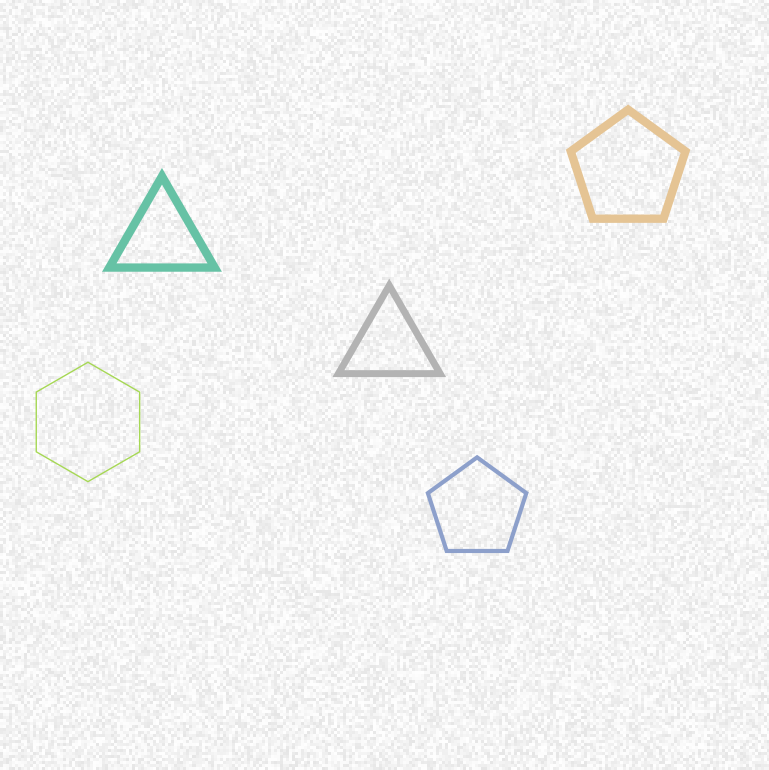[{"shape": "triangle", "thickness": 3, "radius": 0.4, "center": [0.21, 0.692]}, {"shape": "pentagon", "thickness": 1.5, "radius": 0.34, "center": [0.62, 0.339]}, {"shape": "hexagon", "thickness": 0.5, "radius": 0.39, "center": [0.114, 0.452]}, {"shape": "pentagon", "thickness": 3, "radius": 0.39, "center": [0.816, 0.779]}, {"shape": "triangle", "thickness": 2.5, "radius": 0.38, "center": [0.506, 0.553]}]